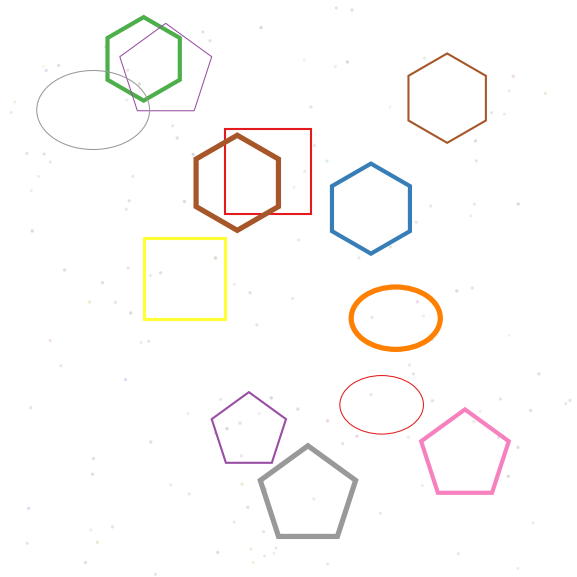[{"shape": "square", "thickness": 1, "radius": 0.37, "center": [0.464, 0.702]}, {"shape": "oval", "thickness": 0.5, "radius": 0.36, "center": [0.661, 0.298]}, {"shape": "hexagon", "thickness": 2, "radius": 0.39, "center": [0.642, 0.638]}, {"shape": "hexagon", "thickness": 2, "radius": 0.36, "center": [0.249, 0.897]}, {"shape": "pentagon", "thickness": 0.5, "radius": 0.42, "center": [0.287, 0.875]}, {"shape": "pentagon", "thickness": 1, "radius": 0.34, "center": [0.431, 0.252]}, {"shape": "oval", "thickness": 2.5, "radius": 0.39, "center": [0.685, 0.448]}, {"shape": "square", "thickness": 1.5, "radius": 0.35, "center": [0.32, 0.517]}, {"shape": "hexagon", "thickness": 1, "radius": 0.39, "center": [0.774, 0.829]}, {"shape": "hexagon", "thickness": 2.5, "radius": 0.41, "center": [0.411, 0.683]}, {"shape": "pentagon", "thickness": 2, "radius": 0.4, "center": [0.805, 0.21]}, {"shape": "pentagon", "thickness": 2.5, "radius": 0.43, "center": [0.533, 0.14]}, {"shape": "oval", "thickness": 0.5, "radius": 0.49, "center": [0.161, 0.809]}]